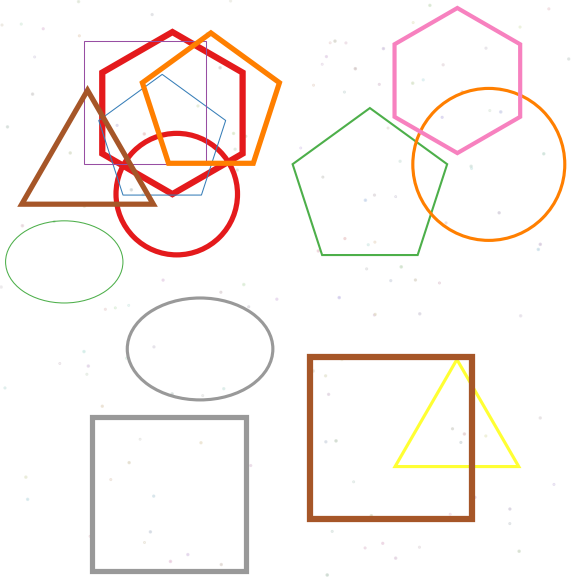[{"shape": "circle", "thickness": 2.5, "radius": 0.53, "center": [0.306, 0.663]}, {"shape": "hexagon", "thickness": 3, "radius": 0.7, "center": [0.299, 0.803]}, {"shape": "pentagon", "thickness": 0.5, "radius": 0.58, "center": [0.281, 0.755]}, {"shape": "pentagon", "thickness": 1, "radius": 0.7, "center": [0.64, 0.671]}, {"shape": "oval", "thickness": 0.5, "radius": 0.51, "center": [0.111, 0.546]}, {"shape": "square", "thickness": 0.5, "radius": 0.53, "center": [0.251, 0.821]}, {"shape": "pentagon", "thickness": 2.5, "radius": 0.62, "center": [0.365, 0.817]}, {"shape": "circle", "thickness": 1.5, "radius": 0.66, "center": [0.846, 0.714]}, {"shape": "triangle", "thickness": 1.5, "radius": 0.62, "center": [0.791, 0.253]}, {"shape": "triangle", "thickness": 2.5, "radius": 0.66, "center": [0.152, 0.711]}, {"shape": "square", "thickness": 3, "radius": 0.7, "center": [0.676, 0.24]}, {"shape": "hexagon", "thickness": 2, "radius": 0.63, "center": [0.792, 0.86]}, {"shape": "square", "thickness": 2.5, "radius": 0.67, "center": [0.293, 0.144]}, {"shape": "oval", "thickness": 1.5, "radius": 0.63, "center": [0.346, 0.395]}]